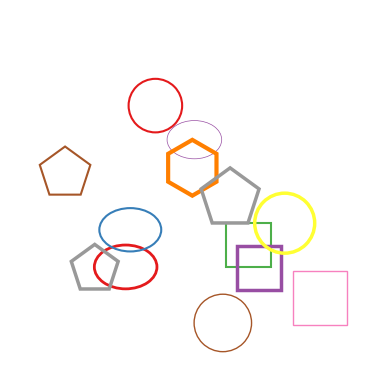[{"shape": "circle", "thickness": 1.5, "radius": 0.35, "center": [0.404, 0.726]}, {"shape": "oval", "thickness": 2, "radius": 0.41, "center": [0.326, 0.307]}, {"shape": "oval", "thickness": 1.5, "radius": 0.4, "center": [0.338, 0.403]}, {"shape": "square", "thickness": 1.5, "radius": 0.29, "center": [0.645, 0.364]}, {"shape": "oval", "thickness": 0.5, "radius": 0.35, "center": [0.505, 0.637]}, {"shape": "square", "thickness": 2.5, "radius": 0.29, "center": [0.672, 0.305]}, {"shape": "hexagon", "thickness": 3, "radius": 0.36, "center": [0.5, 0.564]}, {"shape": "circle", "thickness": 2.5, "radius": 0.39, "center": [0.739, 0.42]}, {"shape": "pentagon", "thickness": 1.5, "radius": 0.35, "center": [0.169, 0.55]}, {"shape": "circle", "thickness": 1, "radius": 0.37, "center": [0.579, 0.161]}, {"shape": "square", "thickness": 1, "radius": 0.35, "center": [0.831, 0.226]}, {"shape": "pentagon", "thickness": 2.5, "radius": 0.4, "center": [0.598, 0.485]}, {"shape": "pentagon", "thickness": 2.5, "radius": 0.32, "center": [0.246, 0.301]}]